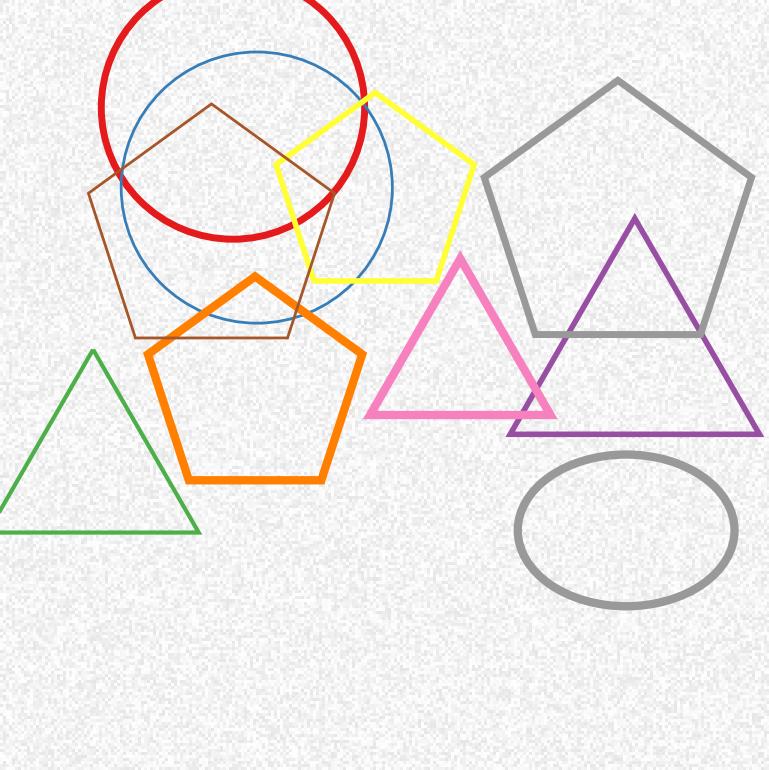[{"shape": "circle", "thickness": 2.5, "radius": 0.86, "center": [0.303, 0.86]}, {"shape": "circle", "thickness": 1, "radius": 0.88, "center": [0.333, 0.756]}, {"shape": "triangle", "thickness": 1.5, "radius": 0.79, "center": [0.121, 0.388]}, {"shape": "triangle", "thickness": 2, "radius": 0.93, "center": [0.824, 0.529]}, {"shape": "pentagon", "thickness": 3, "radius": 0.73, "center": [0.331, 0.495]}, {"shape": "pentagon", "thickness": 2, "radius": 0.68, "center": [0.487, 0.744]}, {"shape": "pentagon", "thickness": 1, "radius": 0.84, "center": [0.275, 0.697]}, {"shape": "triangle", "thickness": 3, "radius": 0.68, "center": [0.598, 0.529]}, {"shape": "pentagon", "thickness": 2.5, "radius": 0.91, "center": [0.802, 0.713]}, {"shape": "oval", "thickness": 3, "radius": 0.7, "center": [0.813, 0.311]}]